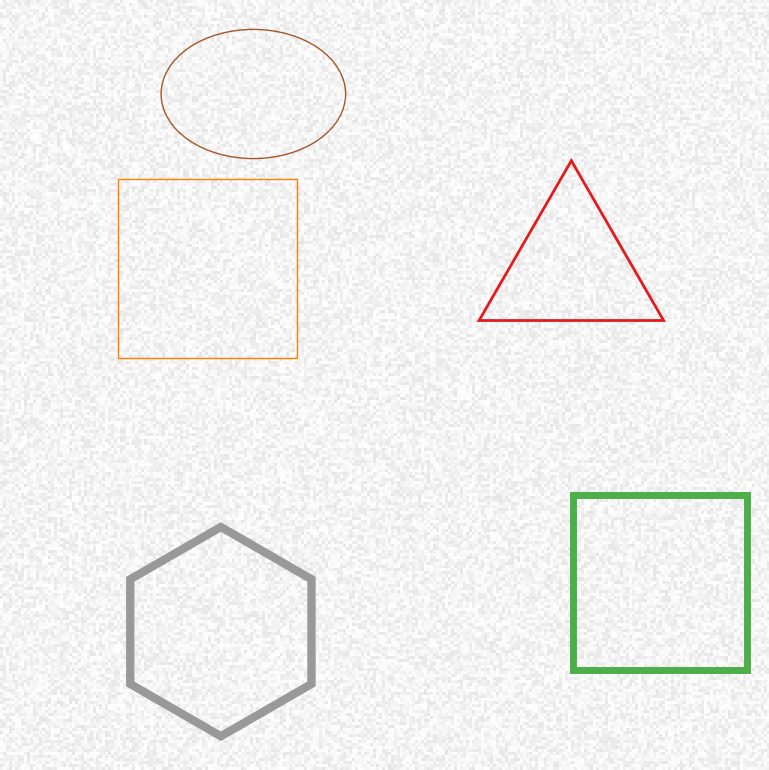[{"shape": "triangle", "thickness": 1, "radius": 0.69, "center": [0.742, 0.653]}, {"shape": "square", "thickness": 2.5, "radius": 0.57, "center": [0.857, 0.243]}, {"shape": "square", "thickness": 0.5, "radius": 0.58, "center": [0.27, 0.651]}, {"shape": "oval", "thickness": 0.5, "radius": 0.6, "center": [0.329, 0.878]}, {"shape": "hexagon", "thickness": 3, "radius": 0.68, "center": [0.287, 0.18]}]